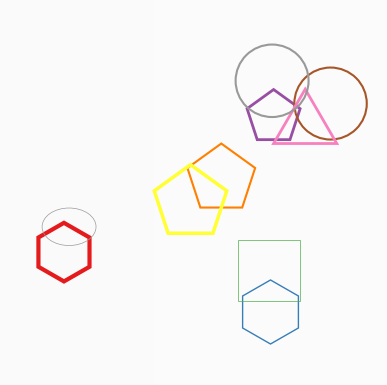[{"shape": "hexagon", "thickness": 3, "radius": 0.38, "center": [0.165, 0.345]}, {"shape": "hexagon", "thickness": 1, "radius": 0.42, "center": [0.698, 0.19]}, {"shape": "square", "thickness": 0.5, "radius": 0.4, "center": [0.694, 0.298]}, {"shape": "pentagon", "thickness": 2, "radius": 0.36, "center": [0.706, 0.695]}, {"shape": "pentagon", "thickness": 1.5, "radius": 0.46, "center": [0.571, 0.535]}, {"shape": "pentagon", "thickness": 2.5, "radius": 0.49, "center": [0.492, 0.474]}, {"shape": "circle", "thickness": 1.5, "radius": 0.47, "center": [0.853, 0.731]}, {"shape": "triangle", "thickness": 2, "radius": 0.47, "center": [0.788, 0.674]}, {"shape": "circle", "thickness": 1.5, "radius": 0.47, "center": [0.702, 0.79]}, {"shape": "oval", "thickness": 0.5, "radius": 0.35, "center": [0.178, 0.411]}]